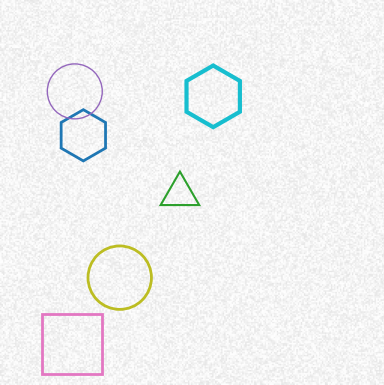[{"shape": "hexagon", "thickness": 2, "radius": 0.33, "center": [0.216, 0.649]}, {"shape": "triangle", "thickness": 1.5, "radius": 0.29, "center": [0.467, 0.496]}, {"shape": "circle", "thickness": 1, "radius": 0.36, "center": [0.194, 0.763]}, {"shape": "square", "thickness": 2, "radius": 0.39, "center": [0.187, 0.106]}, {"shape": "circle", "thickness": 2, "radius": 0.41, "center": [0.311, 0.279]}, {"shape": "hexagon", "thickness": 3, "radius": 0.4, "center": [0.554, 0.75]}]